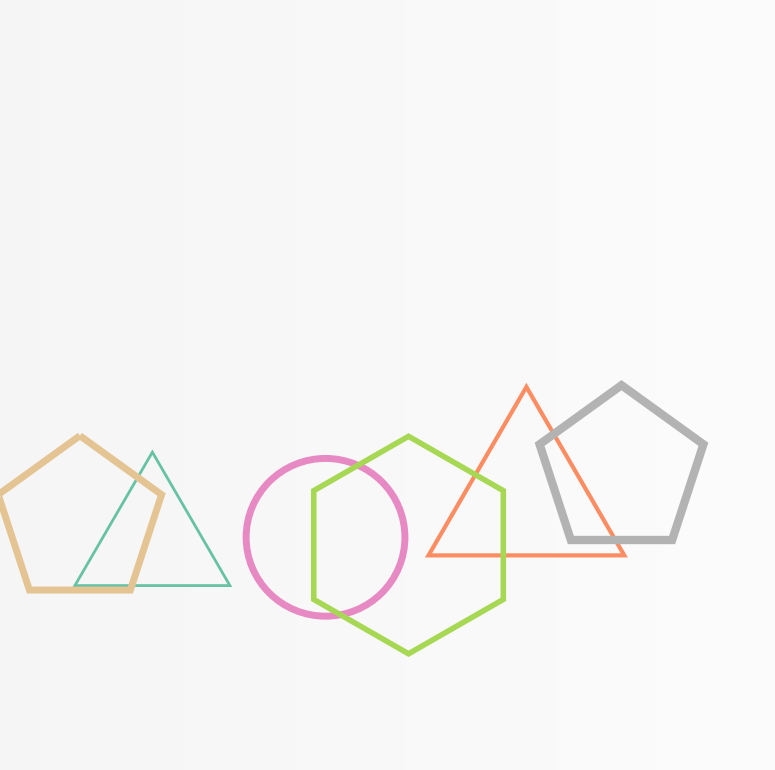[{"shape": "triangle", "thickness": 1, "radius": 0.58, "center": [0.197, 0.297]}, {"shape": "triangle", "thickness": 1.5, "radius": 0.73, "center": [0.679, 0.352]}, {"shape": "circle", "thickness": 2.5, "radius": 0.51, "center": [0.42, 0.302]}, {"shape": "hexagon", "thickness": 2, "radius": 0.71, "center": [0.527, 0.292]}, {"shape": "pentagon", "thickness": 2.5, "radius": 0.55, "center": [0.103, 0.323]}, {"shape": "pentagon", "thickness": 3, "radius": 0.56, "center": [0.802, 0.389]}]